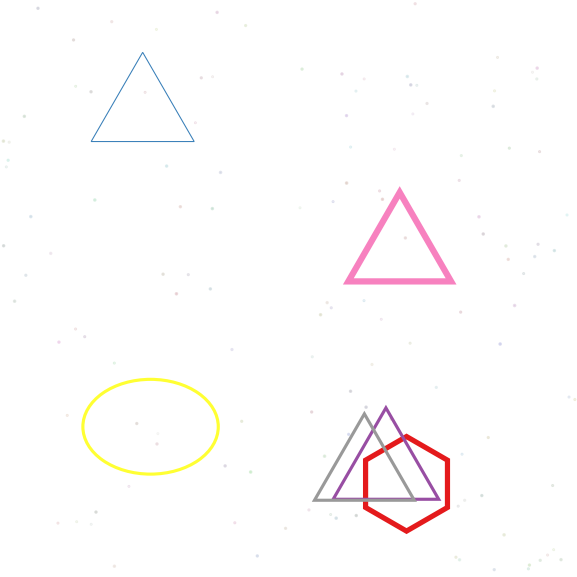[{"shape": "hexagon", "thickness": 2.5, "radius": 0.41, "center": [0.704, 0.161]}, {"shape": "triangle", "thickness": 0.5, "radius": 0.52, "center": [0.247, 0.806]}, {"shape": "triangle", "thickness": 1.5, "radius": 0.53, "center": [0.668, 0.187]}, {"shape": "oval", "thickness": 1.5, "radius": 0.59, "center": [0.261, 0.26]}, {"shape": "triangle", "thickness": 3, "radius": 0.51, "center": [0.692, 0.563]}, {"shape": "triangle", "thickness": 1.5, "radius": 0.5, "center": [0.631, 0.183]}]